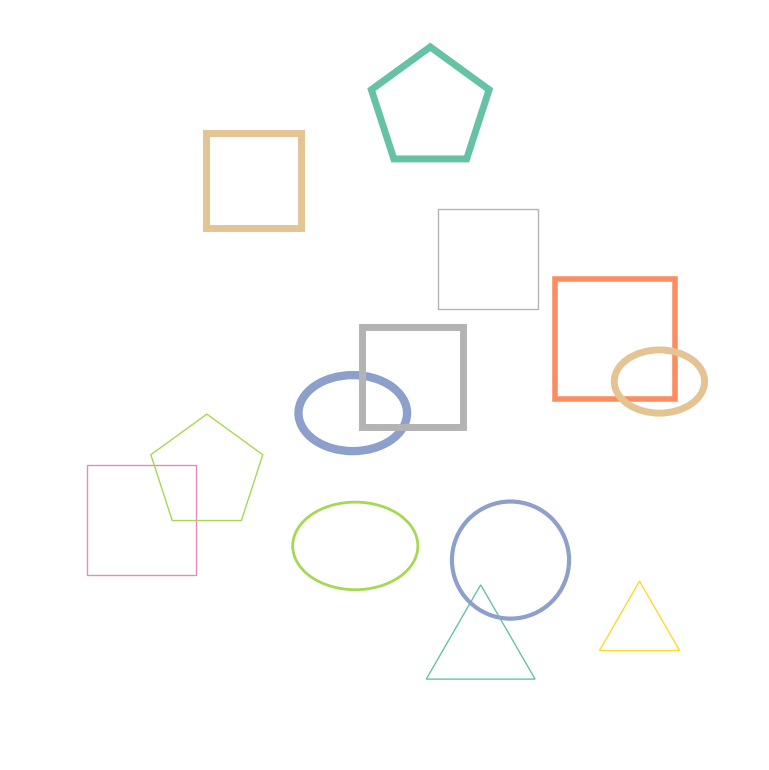[{"shape": "triangle", "thickness": 0.5, "radius": 0.41, "center": [0.624, 0.159]}, {"shape": "pentagon", "thickness": 2.5, "radius": 0.4, "center": [0.559, 0.859]}, {"shape": "square", "thickness": 2, "radius": 0.39, "center": [0.799, 0.56]}, {"shape": "oval", "thickness": 3, "radius": 0.35, "center": [0.458, 0.463]}, {"shape": "circle", "thickness": 1.5, "radius": 0.38, "center": [0.663, 0.273]}, {"shape": "square", "thickness": 0.5, "radius": 0.36, "center": [0.183, 0.325]}, {"shape": "oval", "thickness": 1, "radius": 0.41, "center": [0.461, 0.291]}, {"shape": "pentagon", "thickness": 0.5, "radius": 0.38, "center": [0.269, 0.386]}, {"shape": "triangle", "thickness": 0.5, "radius": 0.3, "center": [0.831, 0.185]}, {"shape": "oval", "thickness": 2.5, "radius": 0.29, "center": [0.856, 0.505]}, {"shape": "square", "thickness": 2.5, "radius": 0.31, "center": [0.329, 0.766]}, {"shape": "square", "thickness": 2.5, "radius": 0.33, "center": [0.536, 0.511]}, {"shape": "square", "thickness": 0.5, "radius": 0.32, "center": [0.634, 0.663]}]